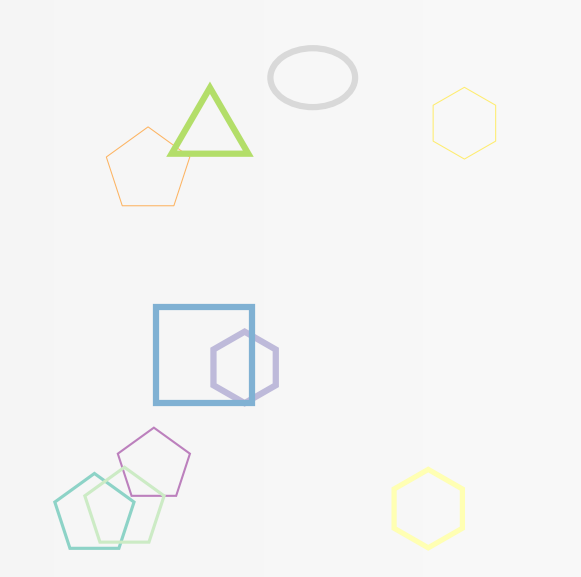[{"shape": "pentagon", "thickness": 1.5, "radius": 0.36, "center": [0.162, 0.108]}, {"shape": "hexagon", "thickness": 2.5, "radius": 0.34, "center": [0.737, 0.118]}, {"shape": "hexagon", "thickness": 3, "radius": 0.31, "center": [0.421, 0.363]}, {"shape": "square", "thickness": 3, "radius": 0.41, "center": [0.351, 0.384]}, {"shape": "pentagon", "thickness": 0.5, "radius": 0.38, "center": [0.255, 0.704]}, {"shape": "triangle", "thickness": 3, "radius": 0.38, "center": [0.361, 0.771]}, {"shape": "oval", "thickness": 3, "radius": 0.36, "center": [0.538, 0.865]}, {"shape": "pentagon", "thickness": 1, "radius": 0.33, "center": [0.265, 0.193]}, {"shape": "pentagon", "thickness": 1.5, "radius": 0.36, "center": [0.214, 0.118]}, {"shape": "hexagon", "thickness": 0.5, "radius": 0.31, "center": [0.799, 0.786]}]